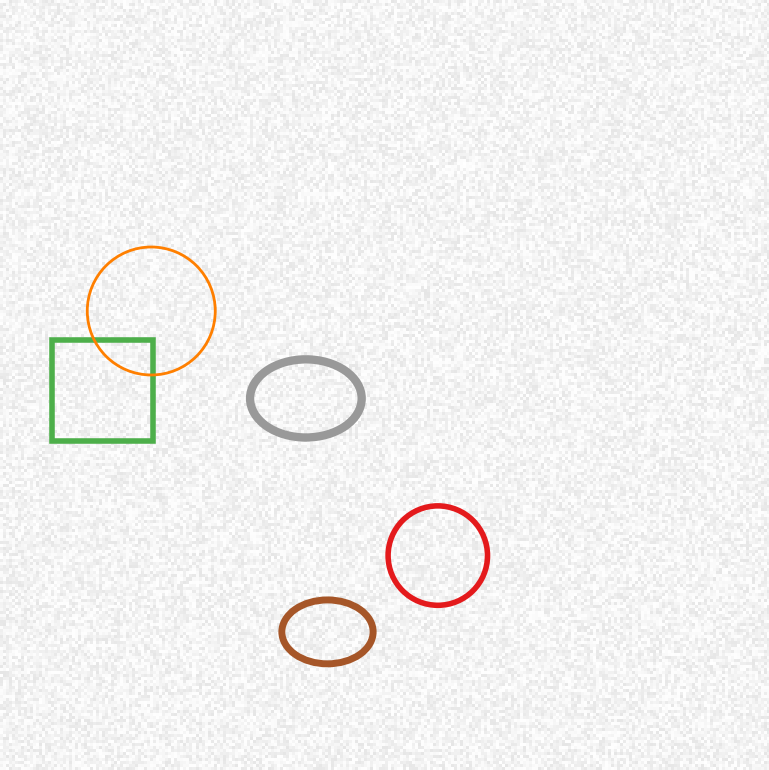[{"shape": "circle", "thickness": 2, "radius": 0.32, "center": [0.569, 0.278]}, {"shape": "square", "thickness": 2, "radius": 0.33, "center": [0.133, 0.493]}, {"shape": "circle", "thickness": 1, "radius": 0.42, "center": [0.196, 0.596]}, {"shape": "oval", "thickness": 2.5, "radius": 0.3, "center": [0.425, 0.179]}, {"shape": "oval", "thickness": 3, "radius": 0.36, "center": [0.397, 0.483]}]